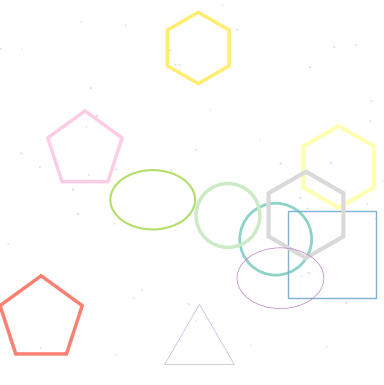[{"shape": "circle", "thickness": 2, "radius": 0.47, "center": [0.716, 0.379]}, {"shape": "hexagon", "thickness": 3, "radius": 0.53, "center": [0.88, 0.566]}, {"shape": "triangle", "thickness": 0.5, "radius": 0.52, "center": [0.518, 0.105]}, {"shape": "pentagon", "thickness": 2.5, "radius": 0.56, "center": [0.107, 0.171]}, {"shape": "square", "thickness": 1, "radius": 0.57, "center": [0.863, 0.34]}, {"shape": "oval", "thickness": 1.5, "radius": 0.55, "center": [0.397, 0.481]}, {"shape": "pentagon", "thickness": 2.5, "radius": 0.51, "center": [0.221, 0.61]}, {"shape": "hexagon", "thickness": 3, "radius": 0.56, "center": [0.795, 0.442]}, {"shape": "oval", "thickness": 0.5, "radius": 0.56, "center": [0.728, 0.277]}, {"shape": "circle", "thickness": 2.5, "radius": 0.41, "center": [0.592, 0.44]}, {"shape": "hexagon", "thickness": 2.5, "radius": 0.46, "center": [0.515, 0.875]}]